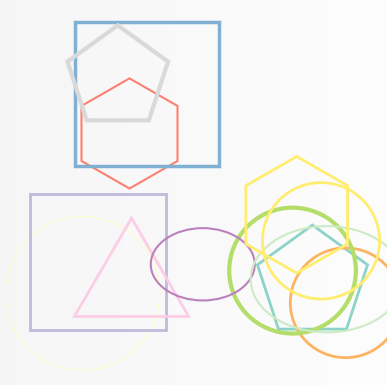[{"shape": "pentagon", "thickness": 2, "radius": 0.75, "center": [0.806, 0.266]}, {"shape": "circle", "thickness": 0.5, "radius": 1.0, "center": [0.213, 0.238]}, {"shape": "square", "thickness": 2, "radius": 0.88, "center": [0.253, 0.32]}, {"shape": "hexagon", "thickness": 1.5, "radius": 0.72, "center": [0.334, 0.653]}, {"shape": "square", "thickness": 2.5, "radius": 0.93, "center": [0.379, 0.756]}, {"shape": "circle", "thickness": 2, "radius": 0.71, "center": [0.892, 0.214]}, {"shape": "circle", "thickness": 3, "radius": 0.82, "center": [0.755, 0.297]}, {"shape": "triangle", "thickness": 2, "radius": 0.85, "center": [0.339, 0.263]}, {"shape": "pentagon", "thickness": 3, "radius": 0.68, "center": [0.304, 0.798]}, {"shape": "oval", "thickness": 1.5, "radius": 0.67, "center": [0.523, 0.314]}, {"shape": "oval", "thickness": 1.5, "radius": 0.98, "center": [0.844, 0.275]}, {"shape": "circle", "thickness": 2, "radius": 0.76, "center": [0.828, 0.374]}, {"shape": "hexagon", "thickness": 2, "radius": 0.76, "center": [0.766, 0.442]}]